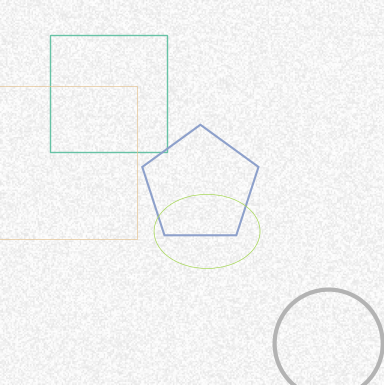[{"shape": "square", "thickness": 1, "radius": 0.76, "center": [0.281, 0.757]}, {"shape": "pentagon", "thickness": 1.5, "radius": 0.79, "center": [0.52, 0.517]}, {"shape": "oval", "thickness": 0.5, "radius": 0.69, "center": [0.538, 0.399]}, {"shape": "square", "thickness": 0.5, "radius": 0.99, "center": [0.158, 0.577]}, {"shape": "circle", "thickness": 3, "radius": 0.7, "center": [0.854, 0.107]}]